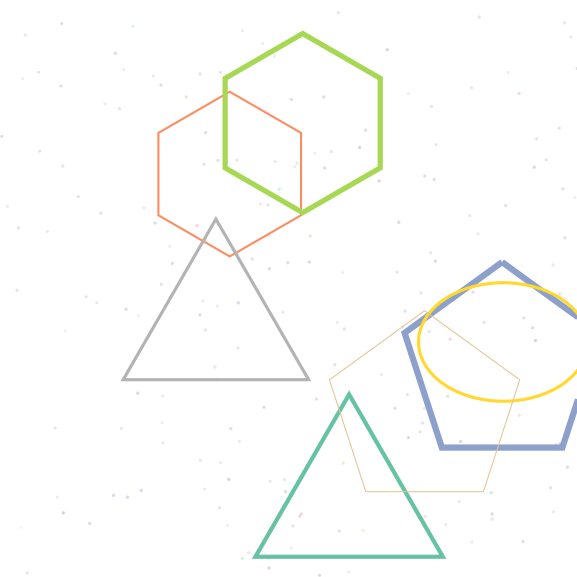[{"shape": "triangle", "thickness": 2, "radius": 0.94, "center": [0.605, 0.129]}, {"shape": "hexagon", "thickness": 1, "radius": 0.71, "center": [0.398, 0.698]}, {"shape": "pentagon", "thickness": 3, "radius": 0.89, "center": [0.869, 0.368]}, {"shape": "hexagon", "thickness": 2.5, "radius": 0.78, "center": [0.524, 0.786]}, {"shape": "oval", "thickness": 1.5, "radius": 0.73, "center": [0.871, 0.407]}, {"shape": "pentagon", "thickness": 0.5, "radius": 0.87, "center": [0.735, 0.288]}, {"shape": "triangle", "thickness": 1.5, "radius": 0.93, "center": [0.374, 0.434]}]